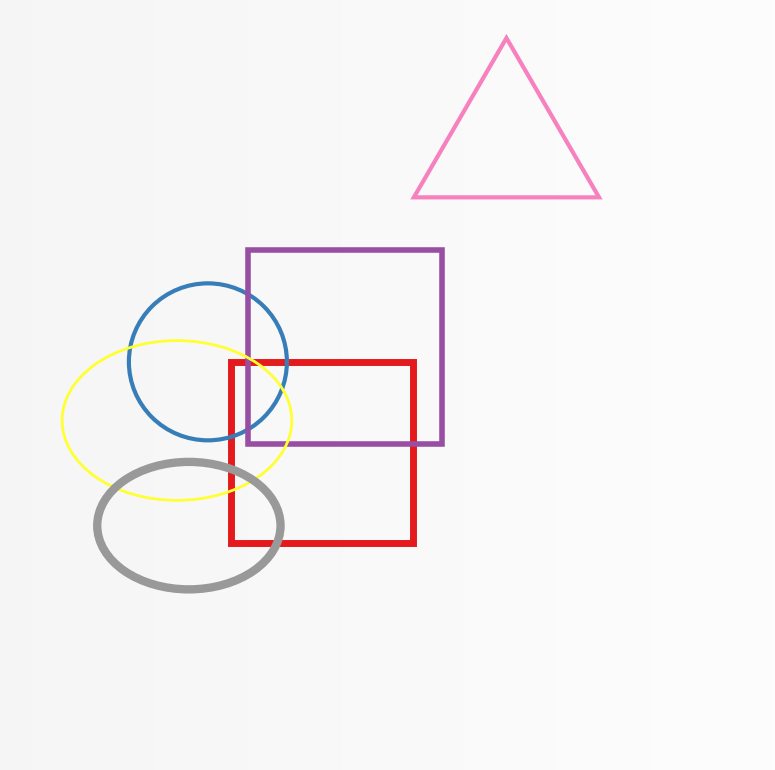[{"shape": "square", "thickness": 2.5, "radius": 0.59, "center": [0.416, 0.413]}, {"shape": "circle", "thickness": 1.5, "radius": 0.51, "center": [0.268, 0.53]}, {"shape": "square", "thickness": 2, "radius": 0.63, "center": [0.445, 0.549]}, {"shape": "oval", "thickness": 1, "radius": 0.74, "center": [0.228, 0.454]}, {"shape": "triangle", "thickness": 1.5, "radius": 0.69, "center": [0.653, 0.813]}, {"shape": "oval", "thickness": 3, "radius": 0.59, "center": [0.244, 0.317]}]